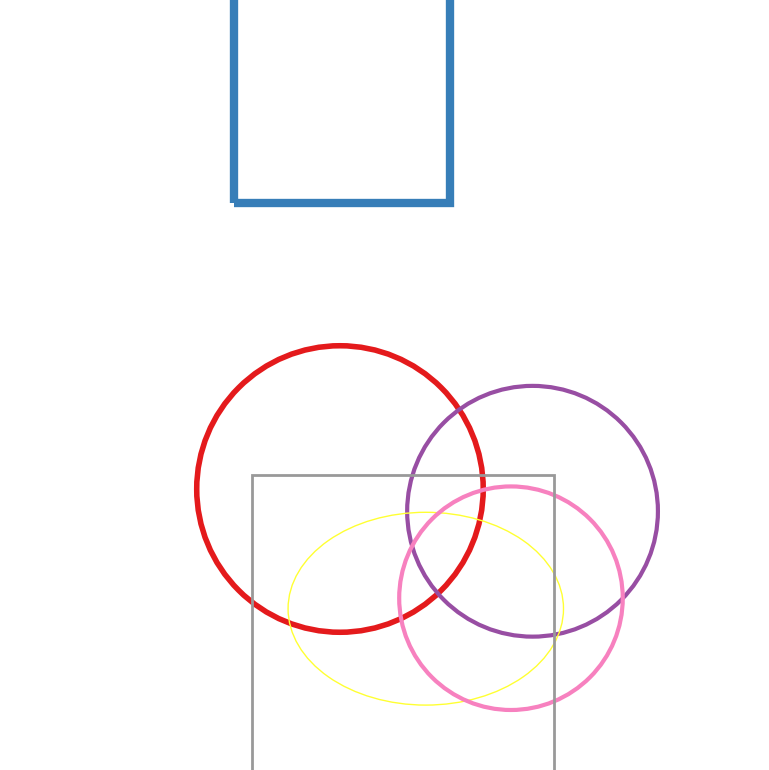[{"shape": "circle", "thickness": 2, "radius": 0.93, "center": [0.442, 0.365]}, {"shape": "square", "thickness": 3, "radius": 0.7, "center": [0.444, 0.877]}, {"shape": "circle", "thickness": 1.5, "radius": 0.81, "center": [0.692, 0.336]}, {"shape": "oval", "thickness": 0.5, "radius": 0.89, "center": [0.553, 0.209]}, {"shape": "circle", "thickness": 1.5, "radius": 0.73, "center": [0.664, 0.223]}, {"shape": "square", "thickness": 1, "radius": 0.98, "center": [0.523, 0.187]}]